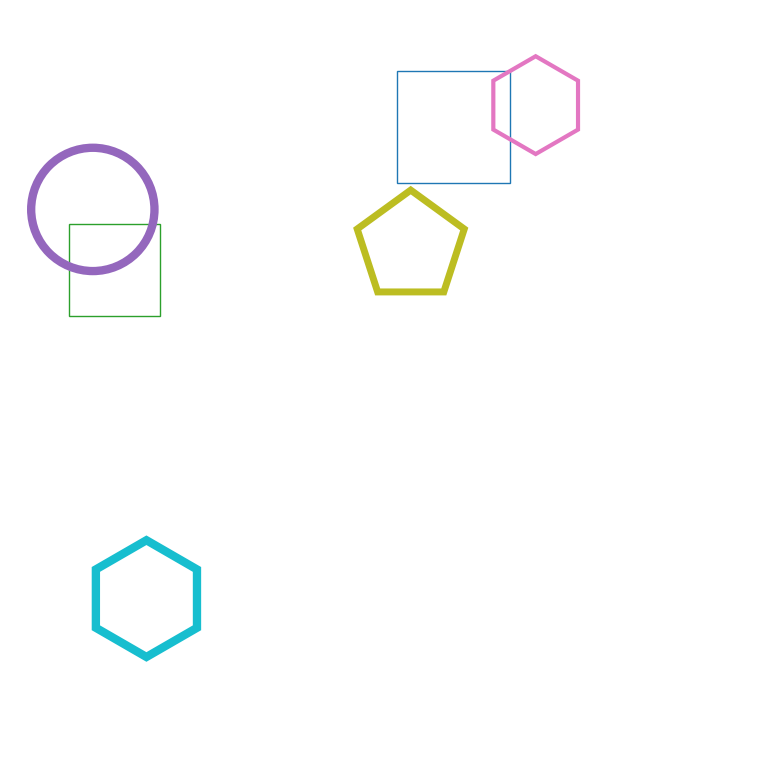[{"shape": "square", "thickness": 0.5, "radius": 0.37, "center": [0.589, 0.835]}, {"shape": "square", "thickness": 0.5, "radius": 0.3, "center": [0.149, 0.649]}, {"shape": "circle", "thickness": 3, "radius": 0.4, "center": [0.121, 0.728]}, {"shape": "hexagon", "thickness": 1.5, "radius": 0.32, "center": [0.696, 0.863]}, {"shape": "pentagon", "thickness": 2.5, "radius": 0.37, "center": [0.533, 0.68]}, {"shape": "hexagon", "thickness": 3, "radius": 0.38, "center": [0.19, 0.223]}]